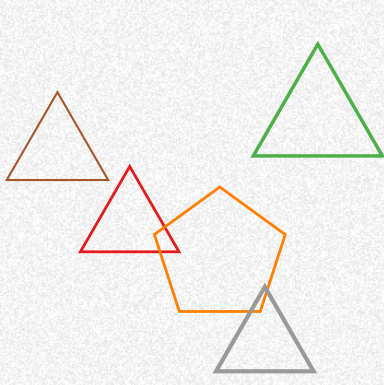[{"shape": "triangle", "thickness": 2, "radius": 0.74, "center": [0.337, 0.42]}, {"shape": "triangle", "thickness": 2.5, "radius": 0.97, "center": [0.825, 0.692]}, {"shape": "pentagon", "thickness": 2, "radius": 0.89, "center": [0.571, 0.336]}, {"shape": "triangle", "thickness": 1.5, "radius": 0.76, "center": [0.149, 0.608]}, {"shape": "triangle", "thickness": 3, "radius": 0.73, "center": [0.688, 0.109]}]